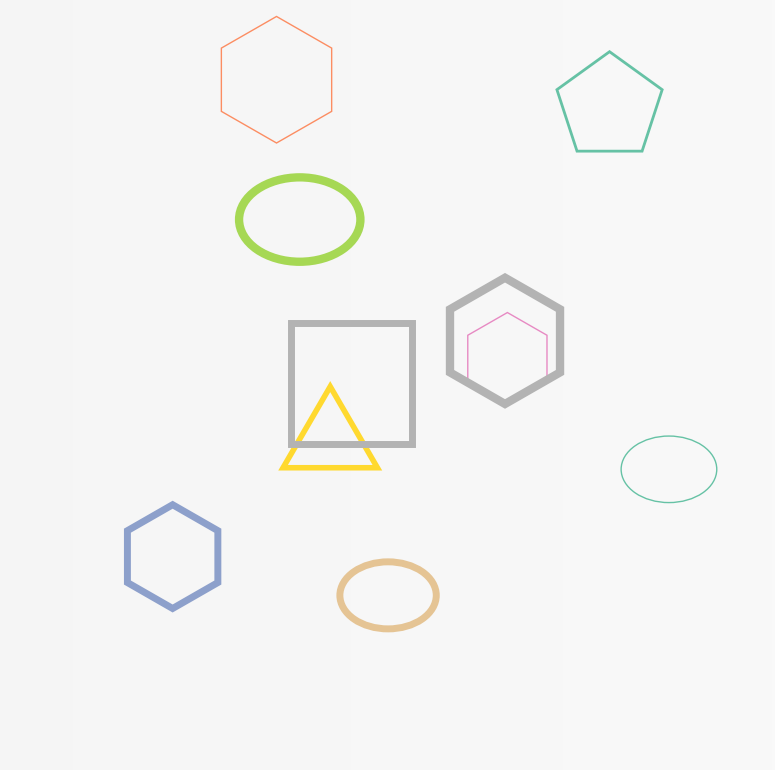[{"shape": "pentagon", "thickness": 1, "radius": 0.36, "center": [0.787, 0.861]}, {"shape": "oval", "thickness": 0.5, "radius": 0.31, "center": [0.863, 0.39]}, {"shape": "hexagon", "thickness": 0.5, "radius": 0.41, "center": [0.357, 0.896]}, {"shape": "hexagon", "thickness": 2.5, "radius": 0.34, "center": [0.223, 0.277]}, {"shape": "hexagon", "thickness": 0.5, "radius": 0.3, "center": [0.655, 0.535]}, {"shape": "oval", "thickness": 3, "radius": 0.39, "center": [0.387, 0.715]}, {"shape": "triangle", "thickness": 2, "radius": 0.35, "center": [0.426, 0.428]}, {"shape": "oval", "thickness": 2.5, "radius": 0.31, "center": [0.501, 0.227]}, {"shape": "hexagon", "thickness": 3, "radius": 0.41, "center": [0.652, 0.557]}, {"shape": "square", "thickness": 2.5, "radius": 0.39, "center": [0.454, 0.502]}]